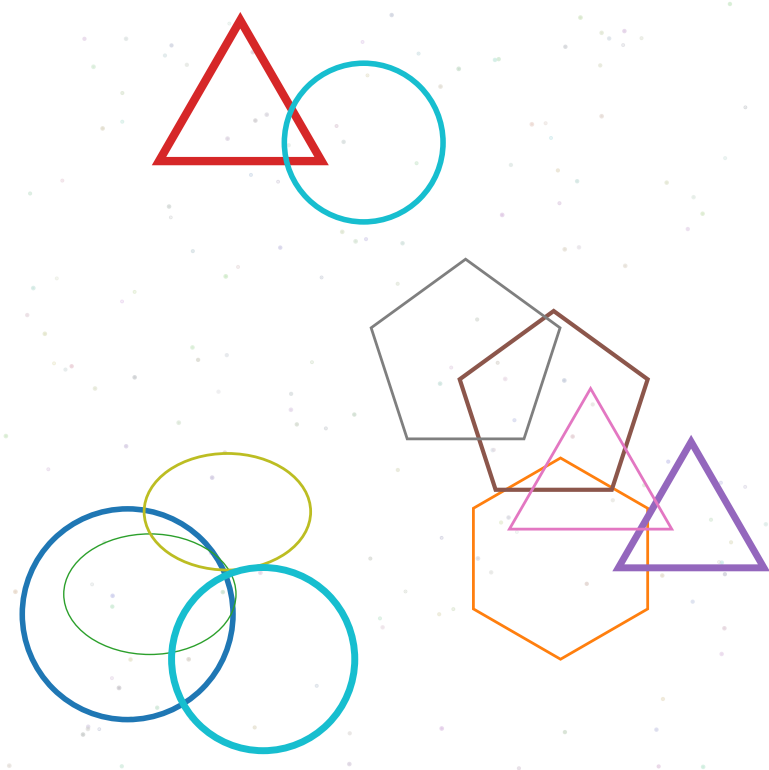[{"shape": "circle", "thickness": 2, "radius": 0.68, "center": [0.166, 0.202]}, {"shape": "hexagon", "thickness": 1, "radius": 0.65, "center": [0.728, 0.275]}, {"shape": "oval", "thickness": 0.5, "radius": 0.56, "center": [0.195, 0.228]}, {"shape": "triangle", "thickness": 3, "radius": 0.61, "center": [0.312, 0.852]}, {"shape": "triangle", "thickness": 2.5, "radius": 0.55, "center": [0.898, 0.317]}, {"shape": "pentagon", "thickness": 1.5, "radius": 0.64, "center": [0.719, 0.468]}, {"shape": "triangle", "thickness": 1, "radius": 0.61, "center": [0.767, 0.374]}, {"shape": "pentagon", "thickness": 1, "radius": 0.64, "center": [0.605, 0.534]}, {"shape": "oval", "thickness": 1, "radius": 0.54, "center": [0.295, 0.335]}, {"shape": "circle", "thickness": 2, "radius": 0.52, "center": [0.472, 0.815]}, {"shape": "circle", "thickness": 2.5, "radius": 0.59, "center": [0.342, 0.144]}]